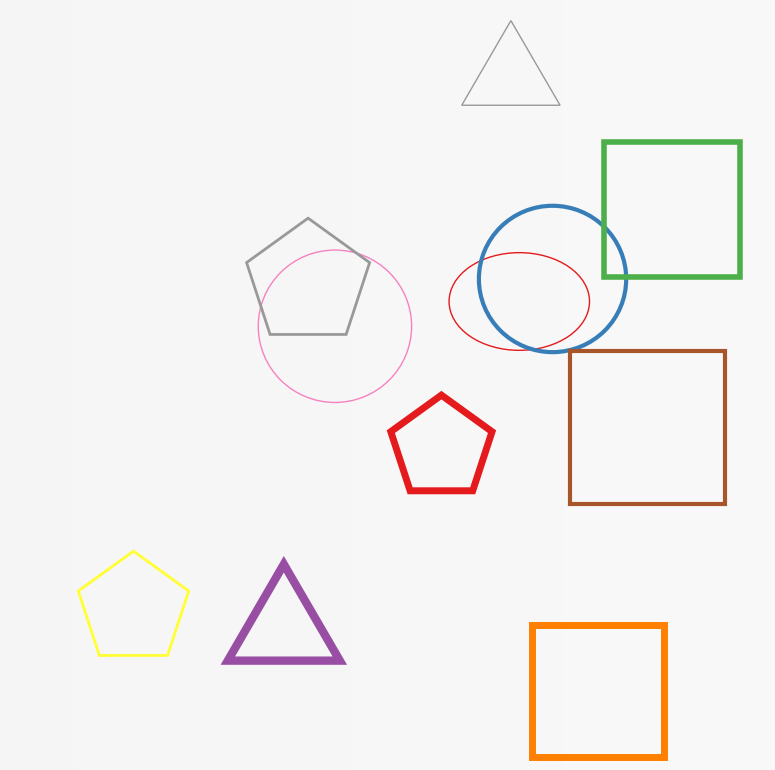[{"shape": "oval", "thickness": 0.5, "radius": 0.45, "center": [0.67, 0.608]}, {"shape": "pentagon", "thickness": 2.5, "radius": 0.34, "center": [0.57, 0.418]}, {"shape": "circle", "thickness": 1.5, "radius": 0.48, "center": [0.713, 0.638]}, {"shape": "square", "thickness": 2, "radius": 0.44, "center": [0.868, 0.728]}, {"shape": "triangle", "thickness": 3, "radius": 0.42, "center": [0.366, 0.184]}, {"shape": "square", "thickness": 2.5, "radius": 0.43, "center": [0.772, 0.102]}, {"shape": "pentagon", "thickness": 1, "radius": 0.37, "center": [0.172, 0.209]}, {"shape": "square", "thickness": 1.5, "radius": 0.5, "center": [0.835, 0.445]}, {"shape": "circle", "thickness": 0.5, "radius": 0.49, "center": [0.432, 0.576]}, {"shape": "triangle", "thickness": 0.5, "radius": 0.37, "center": [0.659, 0.9]}, {"shape": "pentagon", "thickness": 1, "radius": 0.42, "center": [0.398, 0.633]}]